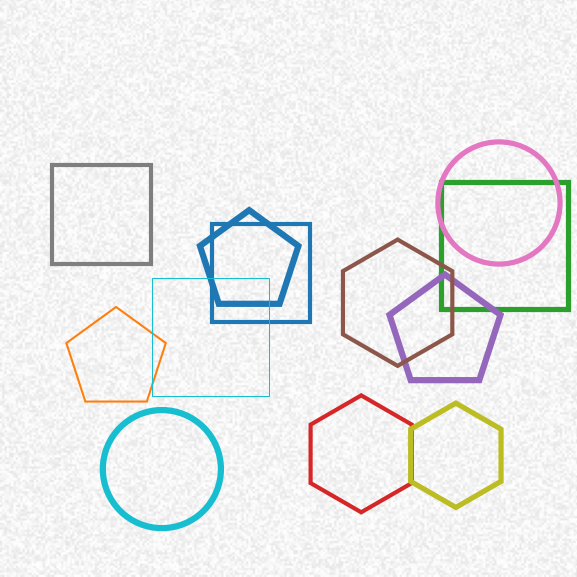[{"shape": "square", "thickness": 2, "radius": 0.42, "center": [0.452, 0.526]}, {"shape": "pentagon", "thickness": 3, "radius": 0.45, "center": [0.431, 0.546]}, {"shape": "pentagon", "thickness": 1, "radius": 0.45, "center": [0.201, 0.377]}, {"shape": "square", "thickness": 2.5, "radius": 0.55, "center": [0.873, 0.574]}, {"shape": "hexagon", "thickness": 2, "radius": 0.51, "center": [0.625, 0.213]}, {"shape": "pentagon", "thickness": 3, "radius": 0.51, "center": [0.771, 0.423]}, {"shape": "hexagon", "thickness": 2, "radius": 0.55, "center": [0.689, 0.475]}, {"shape": "circle", "thickness": 2.5, "radius": 0.53, "center": [0.864, 0.648]}, {"shape": "square", "thickness": 2, "radius": 0.43, "center": [0.176, 0.628]}, {"shape": "hexagon", "thickness": 2.5, "radius": 0.45, "center": [0.789, 0.211]}, {"shape": "circle", "thickness": 3, "radius": 0.51, "center": [0.28, 0.187]}, {"shape": "square", "thickness": 0.5, "radius": 0.51, "center": [0.364, 0.416]}]